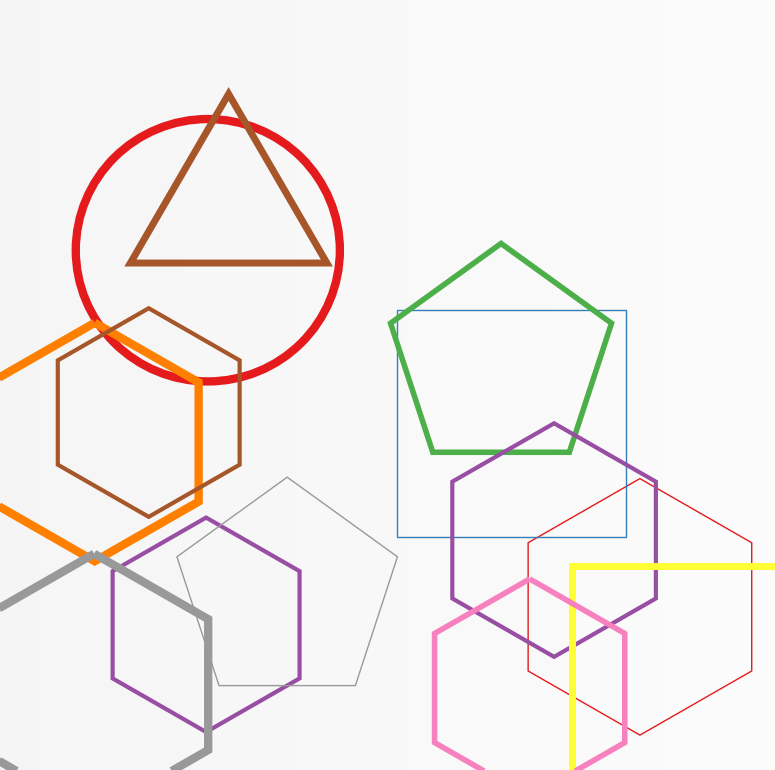[{"shape": "hexagon", "thickness": 0.5, "radius": 0.83, "center": [0.826, 0.212]}, {"shape": "circle", "thickness": 3, "radius": 0.85, "center": [0.268, 0.675]}, {"shape": "square", "thickness": 0.5, "radius": 0.74, "center": [0.66, 0.45]}, {"shape": "pentagon", "thickness": 2, "radius": 0.75, "center": [0.647, 0.534]}, {"shape": "hexagon", "thickness": 1.5, "radius": 0.7, "center": [0.266, 0.189]}, {"shape": "hexagon", "thickness": 1.5, "radius": 0.76, "center": [0.715, 0.299]}, {"shape": "hexagon", "thickness": 3, "radius": 0.77, "center": [0.122, 0.426]}, {"shape": "square", "thickness": 2.5, "radius": 0.67, "center": [0.872, 0.131]}, {"shape": "hexagon", "thickness": 1.5, "radius": 0.68, "center": [0.192, 0.464]}, {"shape": "triangle", "thickness": 2.5, "radius": 0.73, "center": [0.295, 0.732]}, {"shape": "hexagon", "thickness": 2, "radius": 0.71, "center": [0.683, 0.106]}, {"shape": "hexagon", "thickness": 3, "radius": 0.85, "center": [0.121, 0.111]}, {"shape": "pentagon", "thickness": 0.5, "radius": 0.75, "center": [0.371, 0.231]}]